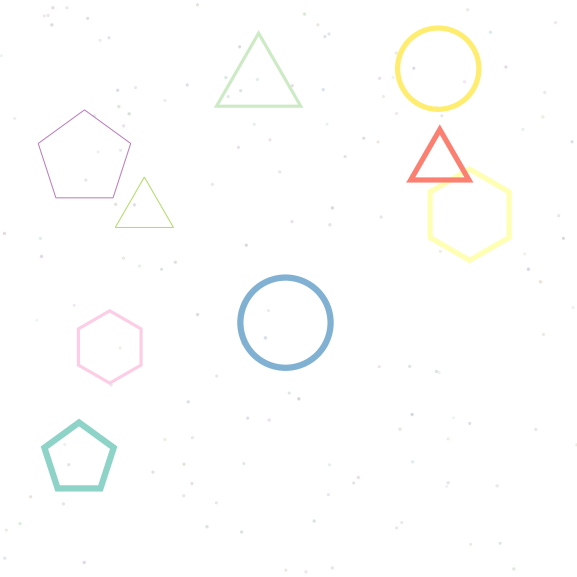[{"shape": "pentagon", "thickness": 3, "radius": 0.32, "center": [0.137, 0.204]}, {"shape": "hexagon", "thickness": 2.5, "radius": 0.4, "center": [0.813, 0.627]}, {"shape": "triangle", "thickness": 2.5, "radius": 0.29, "center": [0.762, 0.717]}, {"shape": "circle", "thickness": 3, "radius": 0.39, "center": [0.494, 0.44]}, {"shape": "triangle", "thickness": 0.5, "radius": 0.29, "center": [0.25, 0.634]}, {"shape": "hexagon", "thickness": 1.5, "radius": 0.31, "center": [0.19, 0.398]}, {"shape": "pentagon", "thickness": 0.5, "radius": 0.42, "center": [0.146, 0.725]}, {"shape": "triangle", "thickness": 1.5, "radius": 0.42, "center": [0.448, 0.857]}, {"shape": "circle", "thickness": 2.5, "radius": 0.35, "center": [0.759, 0.88]}]